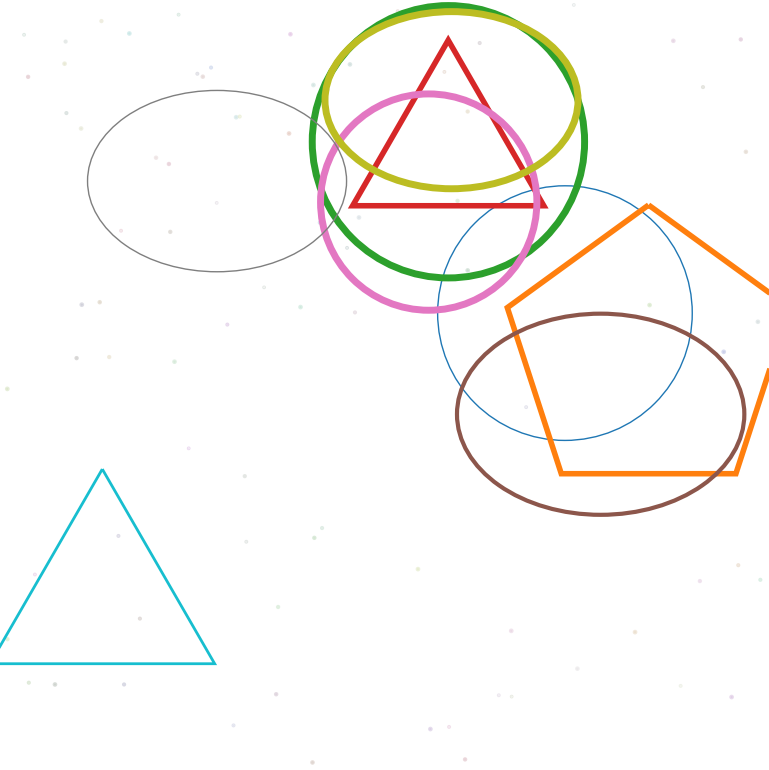[{"shape": "circle", "thickness": 0.5, "radius": 0.83, "center": [0.734, 0.593]}, {"shape": "pentagon", "thickness": 2, "radius": 0.96, "center": [0.842, 0.541]}, {"shape": "circle", "thickness": 2.5, "radius": 0.88, "center": [0.582, 0.816]}, {"shape": "triangle", "thickness": 2, "radius": 0.72, "center": [0.582, 0.804]}, {"shape": "oval", "thickness": 1.5, "radius": 0.93, "center": [0.78, 0.462]}, {"shape": "circle", "thickness": 2.5, "radius": 0.7, "center": [0.557, 0.738]}, {"shape": "oval", "thickness": 0.5, "radius": 0.84, "center": [0.282, 0.765]}, {"shape": "oval", "thickness": 2.5, "radius": 0.82, "center": [0.586, 0.87]}, {"shape": "triangle", "thickness": 1, "radius": 0.84, "center": [0.133, 0.222]}]